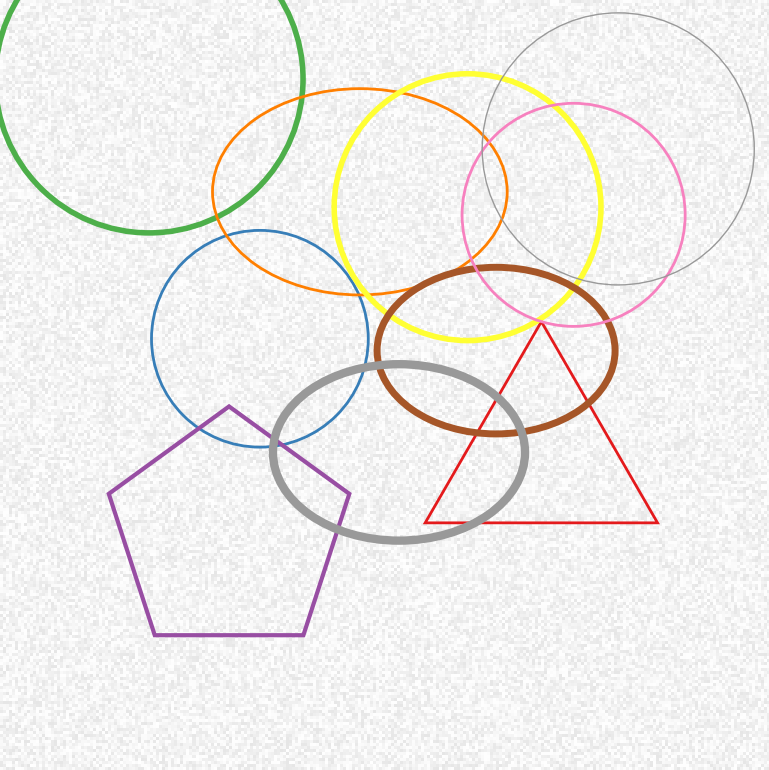[{"shape": "triangle", "thickness": 1, "radius": 0.87, "center": [0.703, 0.408]}, {"shape": "circle", "thickness": 1, "radius": 0.7, "center": [0.338, 0.56]}, {"shape": "circle", "thickness": 2, "radius": 1.0, "center": [0.194, 0.897]}, {"shape": "pentagon", "thickness": 1.5, "radius": 0.82, "center": [0.297, 0.308]}, {"shape": "oval", "thickness": 1, "radius": 0.96, "center": [0.467, 0.751]}, {"shape": "circle", "thickness": 2, "radius": 0.87, "center": [0.607, 0.731]}, {"shape": "oval", "thickness": 2.5, "radius": 0.77, "center": [0.644, 0.545]}, {"shape": "circle", "thickness": 1, "radius": 0.72, "center": [0.745, 0.721]}, {"shape": "oval", "thickness": 3, "radius": 0.82, "center": [0.518, 0.412]}, {"shape": "circle", "thickness": 0.5, "radius": 0.88, "center": [0.803, 0.807]}]